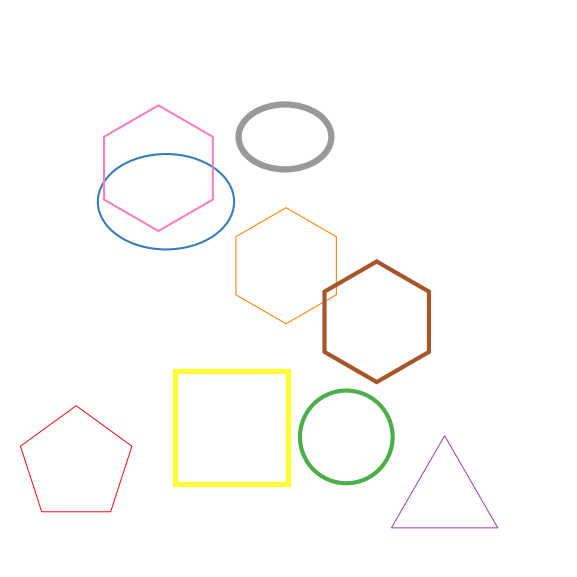[{"shape": "pentagon", "thickness": 0.5, "radius": 0.51, "center": [0.132, 0.195]}, {"shape": "oval", "thickness": 1, "radius": 0.59, "center": [0.287, 0.65]}, {"shape": "circle", "thickness": 2, "radius": 0.4, "center": [0.6, 0.243]}, {"shape": "triangle", "thickness": 0.5, "radius": 0.53, "center": [0.77, 0.138]}, {"shape": "hexagon", "thickness": 0.5, "radius": 0.5, "center": [0.495, 0.539]}, {"shape": "square", "thickness": 2.5, "radius": 0.49, "center": [0.4, 0.259]}, {"shape": "hexagon", "thickness": 2, "radius": 0.52, "center": [0.652, 0.442]}, {"shape": "hexagon", "thickness": 1, "radius": 0.54, "center": [0.274, 0.708]}, {"shape": "oval", "thickness": 3, "radius": 0.4, "center": [0.493, 0.762]}]